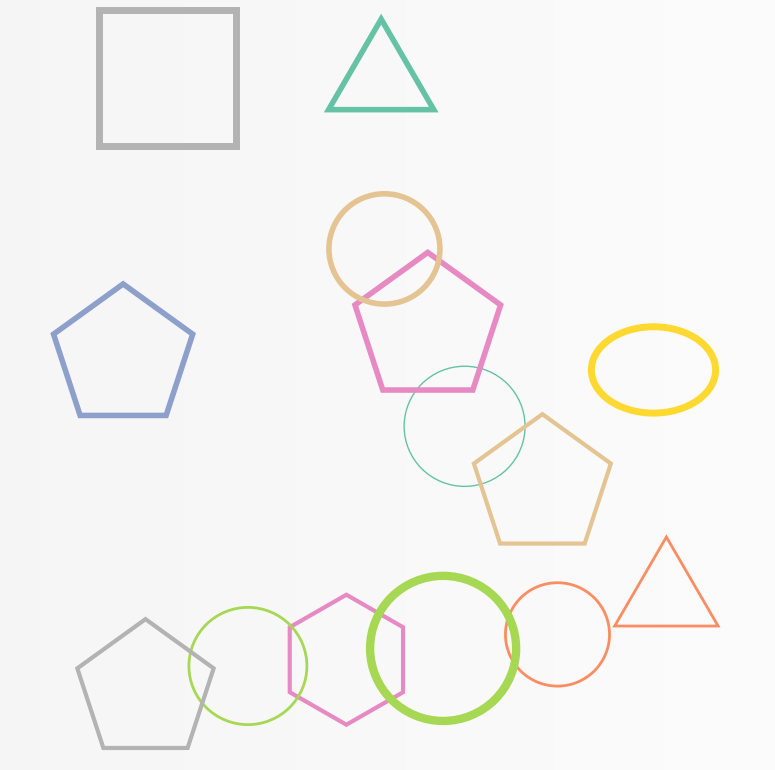[{"shape": "circle", "thickness": 0.5, "radius": 0.39, "center": [0.599, 0.446]}, {"shape": "triangle", "thickness": 2, "radius": 0.39, "center": [0.492, 0.897]}, {"shape": "circle", "thickness": 1, "radius": 0.34, "center": [0.719, 0.176]}, {"shape": "triangle", "thickness": 1, "radius": 0.39, "center": [0.86, 0.226]}, {"shape": "pentagon", "thickness": 2, "radius": 0.47, "center": [0.159, 0.537]}, {"shape": "pentagon", "thickness": 2, "radius": 0.49, "center": [0.552, 0.573]}, {"shape": "hexagon", "thickness": 1.5, "radius": 0.42, "center": [0.447, 0.143]}, {"shape": "circle", "thickness": 3, "radius": 0.47, "center": [0.572, 0.158]}, {"shape": "circle", "thickness": 1, "radius": 0.38, "center": [0.32, 0.135]}, {"shape": "oval", "thickness": 2.5, "radius": 0.4, "center": [0.843, 0.52]}, {"shape": "circle", "thickness": 2, "radius": 0.36, "center": [0.496, 0.677]}, {"shape": "pentagon", "thickness": 1.5, "radius": 0.46, "center": [0.7, 0.369]}, {"shape": "square", "thickness": 2.5, "radius": 0.44, "center": [0.216, 0.899]}, {"shape": "pentagon", "thickness": 1.5, "radius": 0.46, "center": [0.188, 0.103]}]